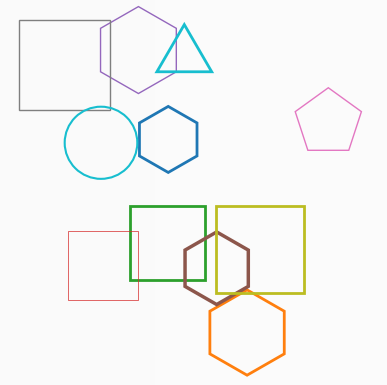[{"shape": "hexagon", "thickness": 2, "radius": 0.43, "center": [0.434, 0.638]}, {"shape": "hexagon", "thickness": 2, "radius": 0.55, "center": [0.638, 0.136]}, {"shape": "square", "thickness": 2, "radius": 0.48, "center": [0.433, 0.37]}, {"shape": "square", "thickness": 0.5, "radius": 0.45, "center": [0.266, 0.31]}, {"shape": "hexagon", "thickness": 1, "radius": 0.56, "center": [0.357, 0.87]}, {"shape": "hexagon", "thickness": 2.5, "radius": 0.47, "center": [0.559, 0.303]}, {"shape": "pentagon", "thickness": 1, "radius": 0.45, "center": [0.847, 0.682]}, {"shape": "square", "thickness": 1, "radius": 0.58, "center": [0.167, 0.83]}, {"shape": "square", "thickness": 2, "radius": 0.57, "center": [0.671, 0.353]}, {"shape": "circle", "thickness": 1.5, "radius": 0.47, "center": [0.261, 0.629]}, {"shape": "triangle", "thickness": 2, "radius": 0.41, "center": [0.476, 0.854]}]